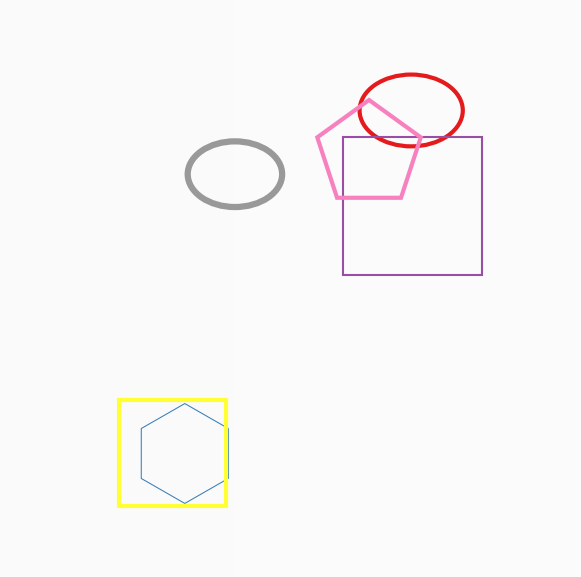[{"shape": "oval", "thickness": 2, "radius": 0.44, "center": [0.707, 0.808]}, {"shape": "hexagon", "thickness": 0.5, "radius": 0.43, "center": [0.318, 0.214]}, {"shape": "square", "thickness": 1, "radius": 0.6, "center": [0.71, 0.642]}, {"shape": "square", "thickness": 2, "radius": 0.46, "center": [0.297, 0.215]}, {"shape": "pentagon", "thickness": 2, "radius": 0.47, "center": [0.635, 0.732]}, {"shape": "oval", "thickness": 3, "radius": 0.41, "center": [0.404, 0.698]}]